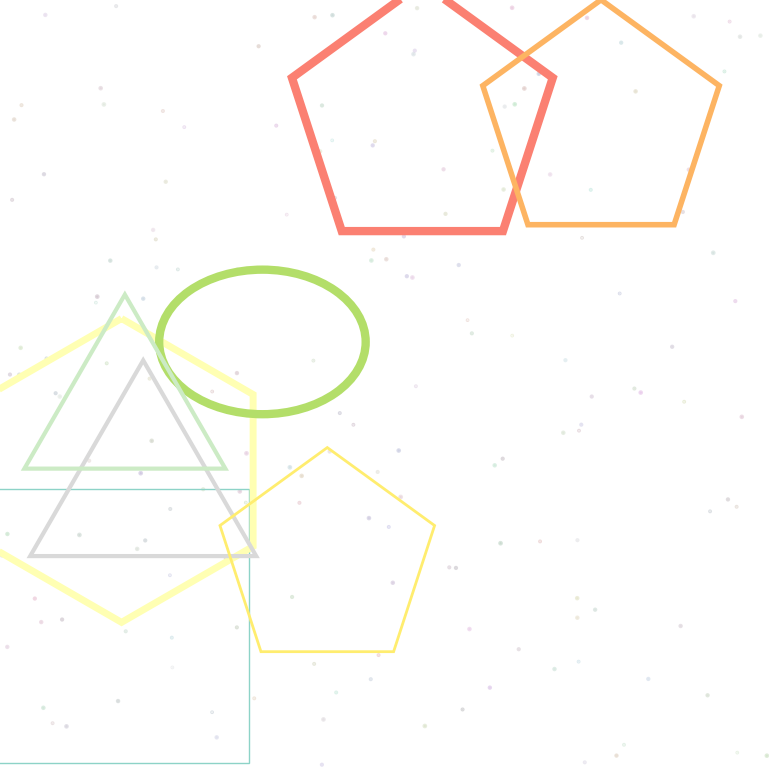[{"shape": "square", "thickness": 0.5, "radius": 0.89, "center": [0.146, 0.187]}, {"shape": "hexagon", "thickness": 2.5, "radius": 0.99, "center": [0.158, 0.389]}, {"shape": "pentagon", "thickness": 3, "radius": 0.89, "center": [0.549, 0.844]}, {"shape": "pentagon", "thickness": 2, "radius": 0.81, "center": [0.781, 0.839]}, {"shape": "oval", "thickness": 3, "radius": 0.67, "center": [0.341, 0.556]}, {"shape": "triangle", "thickness": 1.5, "radius": 0.85, "center": [0.186, 0.363]}, {"shape": "triangle", "thickness": 1.5, "radius": 0.75, "center": [0.162, 0.467]}, {"shape": "pentagon", "thickness": 1, "radius": 0.73, "center": [0.425, 0.272]}]